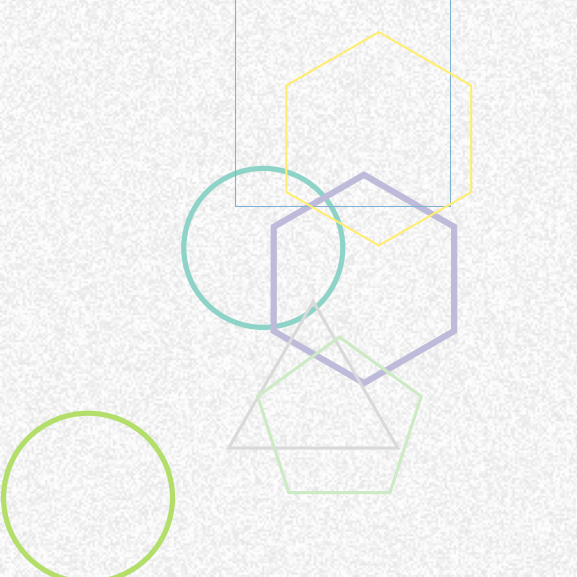[{"shape": "circle", "thickness": 2.5, "radius": 0.69, "center": [0.456, 0.57]}, {"shape": "hexagon", "thickness": 3, "radius": 0.9, "center": [0.63, 0.516]}, {"shape": "square", "thickness": 0.5, "radius": 0.93, "center": [0.593, 0.828]}, {"shape": "circle", "thickness": 2.5, "radius": 0.73, "center": [0.152, 0.137]}, {"shape": "triangle", "thickness": 1.5, "radius": 0.85, "center": [0.542, 0.308]}, {"shape": "pentagon", "thickness": 1.5, "radius": 0.74, "center": [0.588, 0.267]}, {"shape": "hexagon", "thickness": 1, "radius": 0.92, "center": [0.656, 0.759]}]